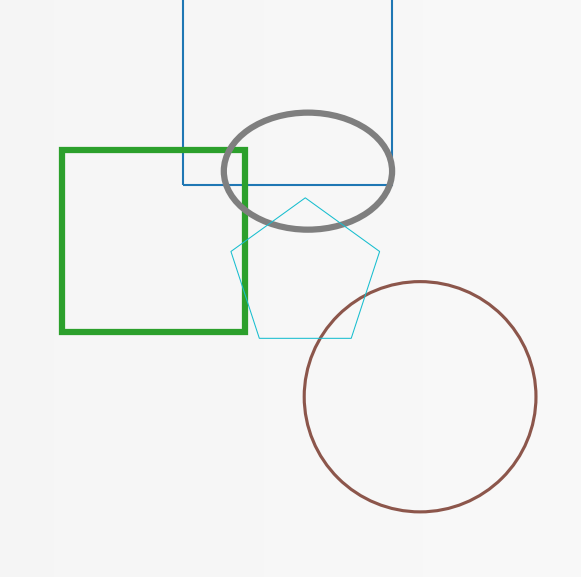[{"shape": "square", "thickness": 1, "radius": 0.9, "center": [0.495, 0.858]}, {"shape": "square", "thickness": 3, "radius": 0.79, "center": [0.264, 0.582]}, {"shape": "circle", "thickness": 1.5, "radius": 1.0, "center": [0.723, 0.312]}, {"shape": "oval", "thickness": 3, "radius": 0.72, "center": [0.53, 0.703]}, {"shape": "pentagon", "thickness": 0.5, "radius": 0.67, "center": [0.525, 0.522]}]